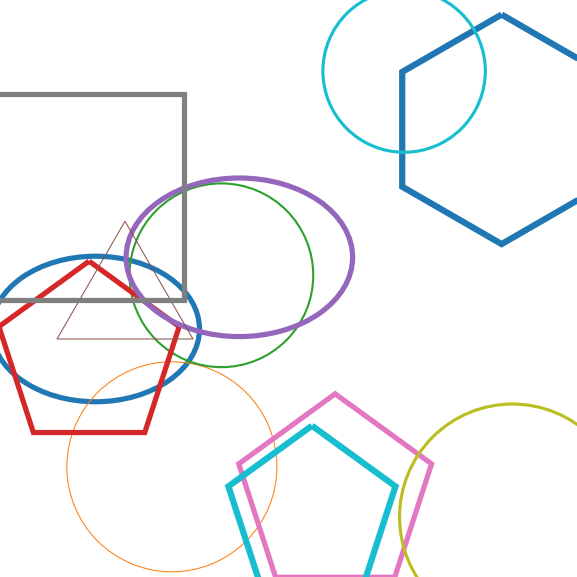[{"shape": "hexagon", "thickness": 3, "radius": 0.99, "center": [0.869, 0.775]}, {"shape": "oval", "thickness": 2.5, "radius": 0.9, "center": [0.165, 0.429]}, {"shape": "circle", "thickness": 0.5, "radius": 0.91, "center": [0.298, 0.191]}, {"shape": "circle", "thickness": 1, "radius": 0.8, "center": [0.383, 0.522]}, {"shape": "pentagon", "thickness": 2.5, "radius": 0.82, "center": [0.154, 0.383]}, {"shape": "oval", "thickness": 2.5, "radius": 0.98, "center": [0.414, 0.554]}, {"shape": "triangle", "thickness": 0.5, "radius": 0.68, "center": [0.216, 0.48]}, {"shape": "pentagon", "thickness": 2.5, "radius": 0.88, "center": [0.58, 0.142]}, {"shape": "square", "thickness": 2.5, "radius": 0.89, "center": [0.14, 0.658]}, {"shape": "circle", "thickness": 1.5, "radius": 0.98, "center": [0.887, 0.104]}, {"shape": "circle", "thickness": 1.5, "radius": 0.7, "center": [0.7, 0.876]}, {"shape": "pentagon", "thickness": 3, "radius": 0.76, "center": [0.54, 0.11]}]